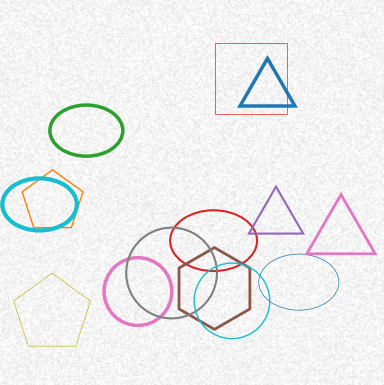[{"shape": "oval", "thickness": 0.5, "radius": 0.52, "center": [0.776, 0.267]}, {"shape": "triangle", "thickness": 2.5, "radius": 0.41, "center": [0.695, 0.766]}, {"shape": "pentagon", "thickness": 1, "radius": 0.42, "center": [0.136, 0.476]}, {"shape": "oval", "thickness": 2.5, "radius": 0.47, "center": [0.224, 0.661]}, {"shape": "oval", "thickness": 1.5, "radius": 0.56, "center": [0.555, 0.375]}, {"shape": "square", "thickness": 0.5, "radius": 0.47, "center": [0.651, 0.796]}, {"shape": "triangle", "thickness": 1.5, "radius": 0.41, "center": [0.717, 0.434]}, {"shape": "hexagon", "thickness": 2, "radius": 0.53, "center": [0.557, 0.251]}, {"shape": "triangle", "thickness": 2, "radius": 0.51, "center": [0.886, 0.392]}, {"shape": "circle", "thickness": 2.5, "radius": 0.44, "center": [0.358, 0.243]}, {"shape": "circle", "thickness": 1.5, "radius": 0.59, "center": [0.446, 0.291]}, {"shape": "pentagon", "thickness": 0.5, "radius": 0.52, "center": [0.135, 0.186]}, {"shape": "circle", "thickness": 1, "radius": 0.49, "center": [0.603, 0.219]}, {"shape": "oval", "thickness": 3, "radius": 0.48, "center": [0.103, 0.469]}]